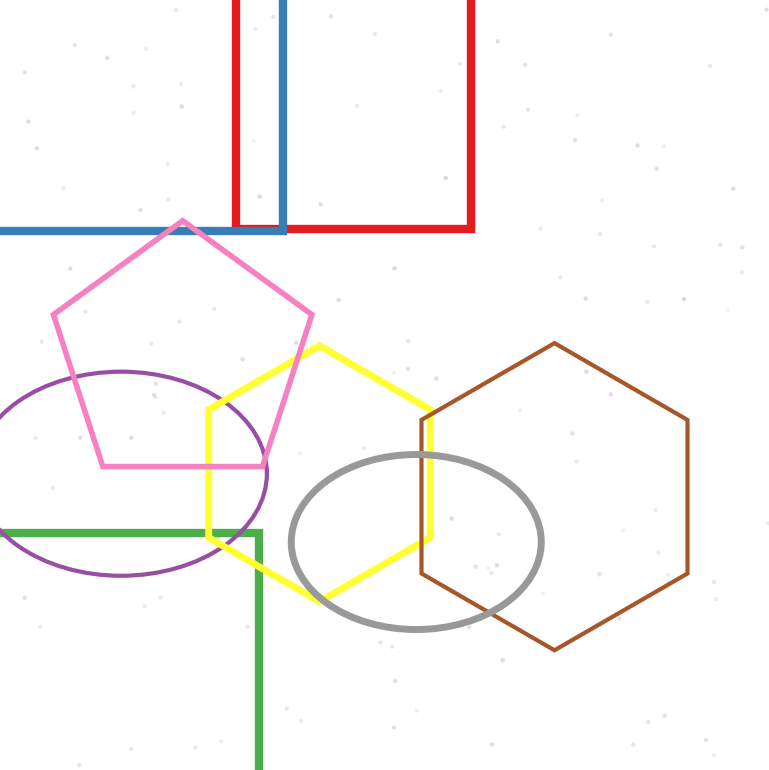[{"shape": "square", "thickness": 3, "radius": 0.76, "center": [0.459, 0.856]}, {"shape": "square", "thickness": 3, "radius": 0.96, "center": [0.177, 0.891]}, {"shape": "square", "thickness": 3, "radius": 0.89, "center": [0.157, 0.13]}, {"shape": "oval", "thickness": 1.5, "radius": 0.95, "center": [0.157, 0.385]}, {"shape": "hexagon", "thickness": 2.5, "radius": 0.83, "center": [0.415, 0.385]}, {"shape": "hexagon", "thickness": 1.5, "radius": 1.0, "center": [0.72, 0.355]}, {"shape": "pentagon", "thickness": 2, "radius": 0.88, "center": [0.237, 0.537]}, {"shape": "oval", "thickness": 2.5, "radius": 0.81, "center": [0.541, 0.296]}]